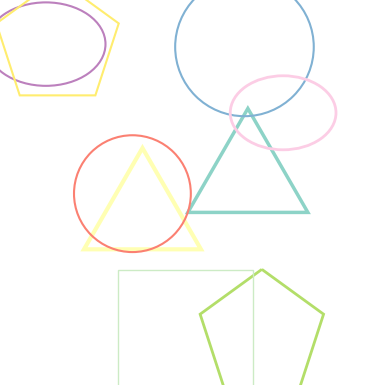[{"shape": "triangle", "thickness": 2.5, "radius": 0.9, "center": [0.644, 0.538]}, {"shape": "triangle", "thickness": 3, "radius": 0.88, "center": [0.37, 0.44]}, {"shape": "circle", "thickness": 1.5, "radius": 0.76, "center": [0.344, 0.497]}, {"shape": "circle", "thickness": 1.5, "radius": 0.9, "center": [0.635, 0.878]}, {"shape": "pentagon", "thickness": 2, "radius": 0.84, "center": [0.68, 0.132]}, {"shape": "oval", "thickness": 2, "radius": 0.69, "center": [0.735, 0.707]}, {"shape": "oval", "thickness": 1.5, "radius": 0.77, "center": [0.119, 0.885]}, {"shape": "square", "thickness": 1, "radius": 0.88, "center": [0.482, 0.123]}, {"shape": "pentagon", "thickness": 1.5, "radius": 0.84, "center": [0.149, 0.888]}]